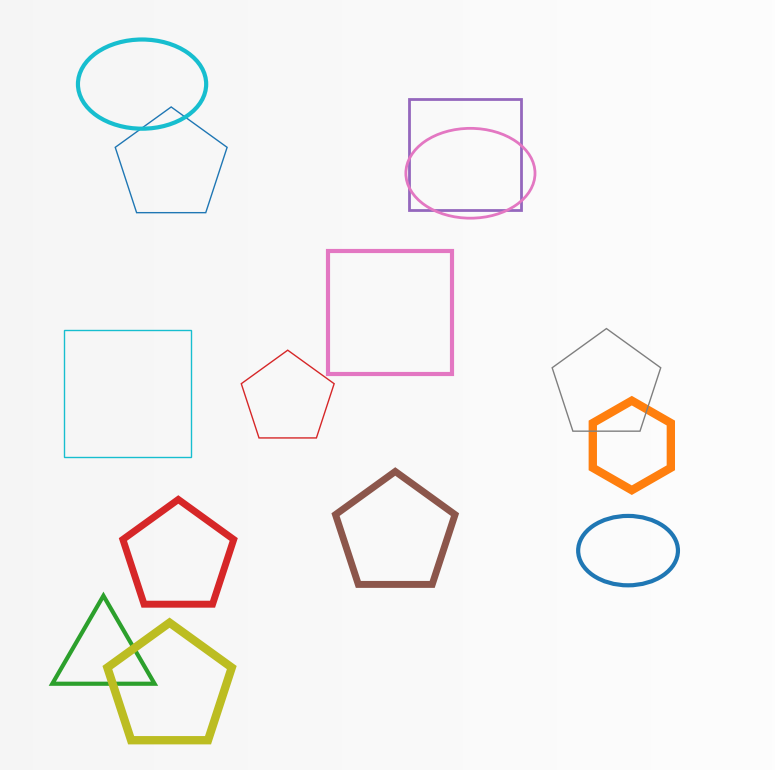[{"shape": "oval", "thickness": 1.5, "radius": 0.32, "center": [0.81, 0.285]}, {"shape": "pentagon", "thickness": 0.5, "radius": 0.38, "center": [0.221, 0.785]}, {"shape": "hexagon", "thickness": 3, "radius": 0.29, "center": [0.815, 0.422]}, {"shape": "triangle", "thickness": 1.5, "radius": 0.38, "center": [0.133, 0.15]}, {"shape": "pentagon", "thickness": 0.5, "radius": 0.31, "center": [0.371, 0.482]}, {"shape": "pentagon", "thickness": 2.5, "radius": 0.38, "center": [0.23, 0.276]}, {"shape": "square", "thickness": 1, "radius": 0.36, "center": [0.6, 0.8]}, {"shape": "pentagon", "thickness": 2.5, "radius": 0.41, "center": [0.51, 0.307]}, {"shape": "square", "thickness": 1.5, "radius": 0.4, "center": [0.503, 0.595]}, {"shape": "oval", "thickness": 1, "radius": 0.42, "center": [0.607, 0.775]}, {"shape": "pentagon", "thickness": 0.5, "radius": 0.37, "center": [0.783, 0.5]}, {"shape": "pentagon", "thickness": 3, "radius": 0.42, "center": [0.219, 0.107]}, {"shape": "square", "thickness": 0.5, "radius": 0.41, "center": [0.165, 0.489]}, {"shape": "oval", "thickness": 1.5, "radius": 0.41, "center": [0.183, 0.891]}]